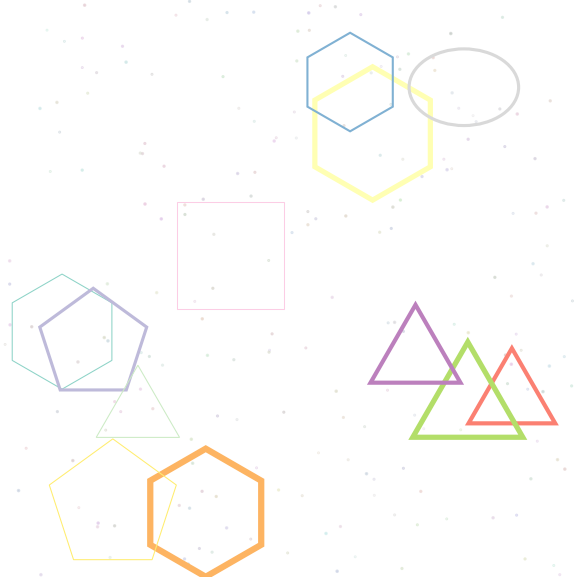[{"shape": "hexagon", "thickness": 0.5, "radius": 0.5, "center": [0.107, 0.425]}, {"shape": "hexagon", "thickness": 2.5, "radius": 0.58, "center": [0.645, 0.768]}, {"shape": "pentagon", "thickness": 1.5, "radius": 0.49, "center": [0.161, 0.403]}, {"shape": "triangle", "thickness": 2, "radius": 0.43, "center": [0.886, 0.309]}, {"shape": "hexagon", "thickness": 1, "radius": 0.43, "center": [0.606, 0.857]}, {"shape": "hexagon", "thickness": 3, "radius": 0.55, "center": [0.356, 0.111]}, {"shape": "triangle", "thickness": 2.5, "radius": 0.55, "center": [0.81, 0.297]}, {"shape": "square", "thickness": 0.5, "radius": 0.46, "center": [0.399, 0.556]}, {"shape": "oval", "thickness": 1.5, "radius": 0.47, "center": [0.803, 0.848]}, {"shape": "triangle", "thickness": 2, "radius": 0.45, "center": [0.719, 0.381]}, {"shape": "triangle", "thickness": 0.5, "radius": 0.42, "center": [0.239, 0.283]}, {"shape": "pentagon", "thickness": 0.5, "radius": 0.58, "center": [0.195, 0.124]}]